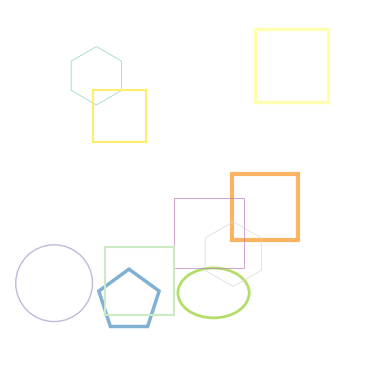[{"shape": "hexagon", "thickness": 0.5, "radius": 0.38, "center": [0.25, 0.803]}, {"shape": "square", "thickness": 2.5, "radius": 0.47, "center": [0.757, 0.83]}, {"shape": "circle", "thickness": 1, "radius": 0.5, "center": [0.141, 0.264]}, {"shape": "pentagon", "thickness": 2.5, "radius": 0.41, "center": [0.335, 0.219]}, {"shape": "square", "thickness": 3, "radius": 0.43, "center": [0.688, 0.462]}, {"shape": "oval", "thickness": 2, "radius": 0.46, "center": [0.555, 0.239]}, {"shape": "hexagon", "thickness": 0.5, "radius": 0.42, "center": [0.606, 0.34]}, {"shape": "square", "thickness": 0.5, "radius": 0.46, "center": [0.542, 0.394]}, {"shape": "square", "thickness": 1.5, "radius": 0.45, "center": [0.362, 0.27]}, {"shape": "square", "thickness": 1.5, "radius": 0.34, "center": [0.311, 0.699]}]